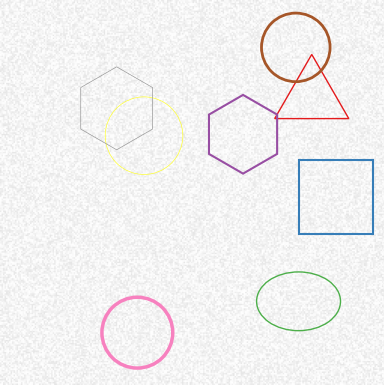[{"shape": "triangle", "thickness": 1, "radius": 0.56, "center": [0.81, 0.748]}, {"shape": "square", "thickness": 1.5, "radius": 0.48, "center": [0.872, 0.489]}, {"shape": "oval", "thickness": 1, "radius": 0.54, "center": [0.775, 0.217]}, {"shape": "hexagon", "thickness": 1.5, "radius": 0.51, "center": [0.631, 0.651]}, {"shape": "circle", "thickness": 0.5, "radius": 0.5, "center": [0.374, 0.648]}, {"shape": "circle", "thickness": 2, "radius": 0.45, "center": [0.768, 0.877]}, {"shape": "circle", "thickness": 2.5, "radius": 0.46, "center": [0.357, 0.136]}, {"shape": "hexagon", "thickness": 0.5, "radius": 0.54, "center": [0.303, 0.719]}]